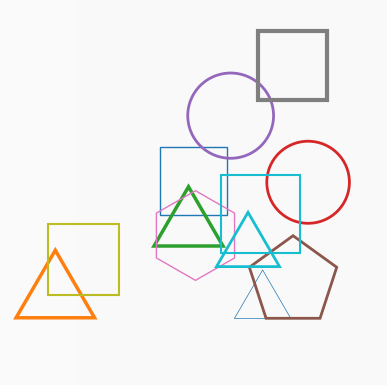[{"shape": "square", "thickness": 1, "radius": 0.44, "center": [0.5, 0.529]}, {"shape": "triangle", "thickness": 0.5, "radius": 0.42, "center": [0.678, 0.215]}, {"shape": "triangle", "thickness": 2.5, "radius": 0.58, "center": [0.143, 0.233]}, {"shape": "triangle", "thickness": 2.5, "radius": 0.51, "center": [0.486, 0.412]}, {"shape": "circle", "thickness": 2, "radius": 0.53, "center": [0.795, 0.527]}, {"shape": "circle", "thickness": 2, "radius": 0.55, "center": [0.595, 0.7]}, {"shape": "pentagon", "thickness": 2, "radius": 0.59, "center": [0.756, 0.269]}, {"shape": "hexagon", "thickness": 1, "radius": 0.58, "center": [0.504, 0.388]}, {"shape": "square", "thickness": 3, "radius": 0.45, "center": [0.756, 0.829]}, {"shape": "square", "thickness": 1.5, "radius": 0.46, "center": [0.215, 0.326]}, {"shape": "triangle", "thickness": 2, "radius": 0.47, "center": [0.64, 0.354]}, {"shape": "square", "thickness": 1.5, "radius": 0.51, "center": [0.673, 0.444]}]